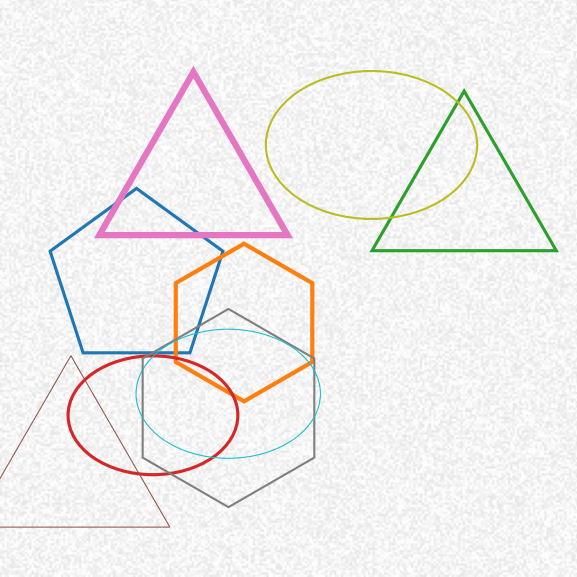[{"shape": "pentagon", "thickness": 1.5, "radius": 0.79, "center": [0.236, 0.515]}, {"shape": "hexagon", "thickness": 2, "radius": 0.68, "center": [0.423, 0.441]}, {"shape": "triangle", "thickness": 1.5, "radius": 0.92, "center": [0.804, 0.657]}, {"shape": "oval", "thickness": 1.5, "radius": 0.73, "center": [0.265, 0.28]}, {"shape": "triangle", "thickness": 0.5, "radius": 0.99, "center": [0.123, 0.185]}, {"shape": "triangle", "thickness": 3, "radius": 0.94, "center": [0.335, 0.686]}, {"shape": "hexagon", "thickness": 1, "radius": 0.86, "center": [0.396, 0.293]}, {"shape": "oval", "thickness": 1, "radius": 0.91, "center": [0.643, 0.748]}, {"shape": "oval", "thickness": 0.5, "radius": 0.8, "center": [0.395, 0.317]}]